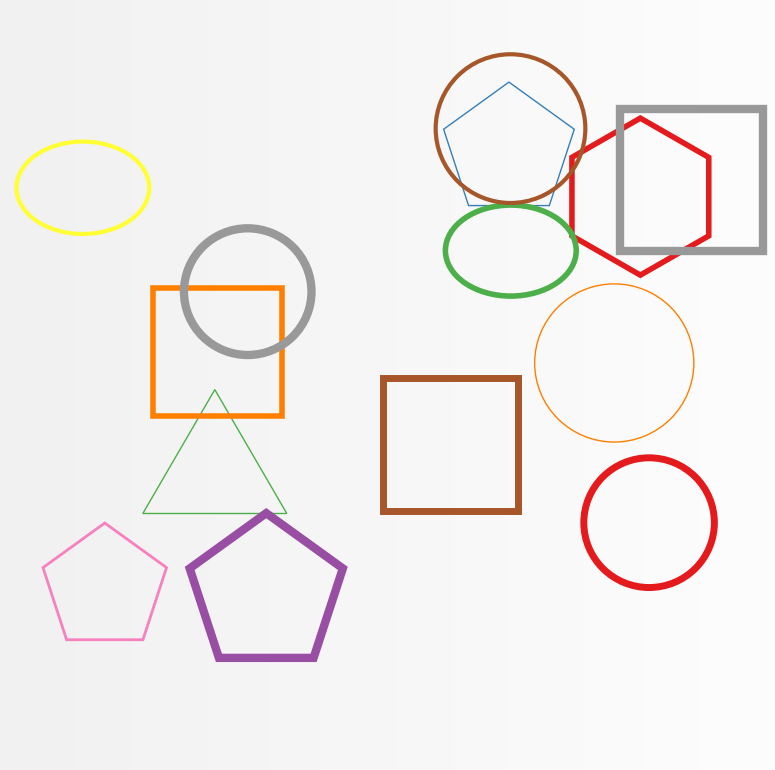[{"shape": "circle", "thickness": 2.5, "radius": 0.42, "center": [0.838, 0.321]}, {"shape": "hexagon", "thickness": 2, "radius": 0.51, "center": [0.826, 0.745]}, {"shape": "pentagon", "thickness": 0.5, "radius": 0.44, "center": [0.657, 0.805]}, {"shape": "triangle", "thickness": 0.5, "radius": 0.54, "center": [0.277, 0.387]}, {"shape": "oval", "thickness": 2, "radius": 0.42, "center": [0.659, 0.675]}, {"shape": "pentagon", "thickness": 3, "radius": 0.52, "center": [0.344, 0.23]}, {"shape": "circle", "thickness": 0.5, "radius": 0.51, "center": [0.793, 0.529]}, {"shape": "square", "thickness": 2, "radius": 0.42, "center": [0.281, 0.543]}, {"shape": "oval", "thickness": 1.5, "radius": 0.43, "center": [0.107, 0.756]}, {"shape": "square", "thickness": 2.5, "radius": 0.43, "center": [0.581, 0.423]}, {"shape": "circle", "thickness": 1.5, "radius": 0.48, "center": [0.659, 0.833]}, {"shape": "pentagon", "thickness": 1, "radius": 0.42, "center": [0.135, 0.237]}, {"shape": "circle", "thickness": 3, "radius": 0.41, "center": [0.32, 0.621]}, {"shape": "square", "thickness": 3, "radius": 0.46, "center": [0.892, 0.767]}]